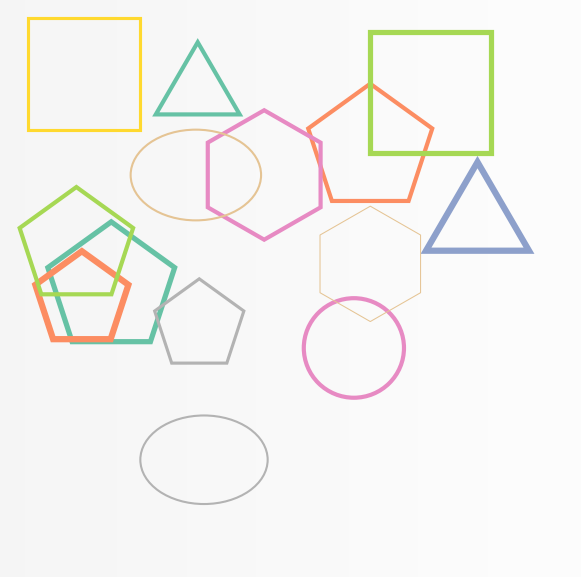[{"shape": "triangle", "thickness": 2, "radius": 0.42, "center": [0.34, 0.843]}, {"shape": "pentagon", "thickness": 2.5, "radius": 0.57, "center": [0.191, 0.5]}, {"shape": "pentagon", "thickness": 3, "radius": 0.42, "center": [0.141, 0.48]}, {"shape": "pentagon", "thickness": 2, "radius": 0.56, "center": [0.637, 0.742]}, {"shape": "triangle", "thickness": 3, "radius": 0.51, "center": [0.822, 0.616]}, {"shape": "hexagon", "thickness": 2, "radius": 0.56, "center": [0.455, 0.696]}, {"shape": "circle", "thickness": 2, "radius": 0.43, "center": [0.609, 0.397]}, {"shape": "square", "thickness": 2.5, "radius": 0.52, "center": [0.741, 0.839]}, {"shape": "pentagon", "thickness": 2, "radius": 0.51, "center": [0.131, 0.573]}, {"shape": "square", "thickness": 1.5, "radius": 0.48, "center": [0.145, 0.872]}, {"shape": "hexagon", "thickness": 0.5, "radius": 0.5, "center": [0.637, 0.542]}, {"shape": "oval", "thickness": 1, "radius": 0.56, "center": [0.337, 0.696]}, {"shape": "oval", "thickness": 1, "radius": 0.55, "center": [0.351, 0.203]}, {"shape": "pentagon", "thickness": 1.5, "radius": 0.4, "center": [0.343, 0.436]}]